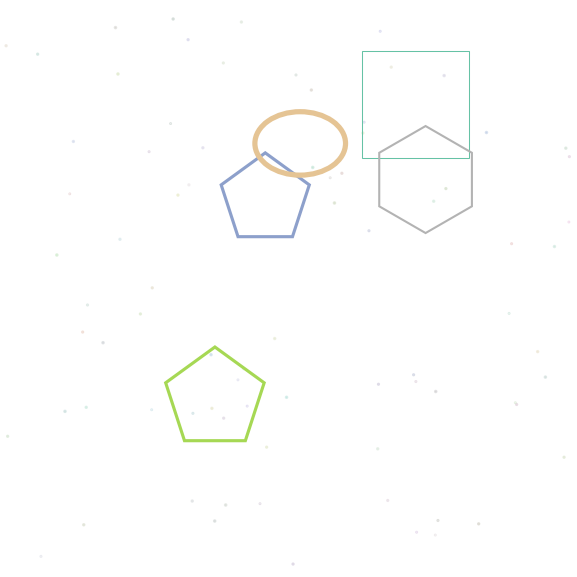[{"shape": "square", "thickness": 0.5, "radius": 0.46, "center": [0.719, 0.819]}, {"shape": "pentagon", "thickness": 1.5, "radius": 0.4, "center": [0.459, 0.654]}, {"shape": "pentagon", "thickness": 1.5, "radius": 0.45, "center": [0.372, 0.309]}, {"shape": "oval", "thickness": 2.5, "radius": 0.39, "center": [0.52, 0.751]}, {"shape": "hexagon", "thickness": 1, "radius": 0.46, "center": [0.737, 0.688]}]